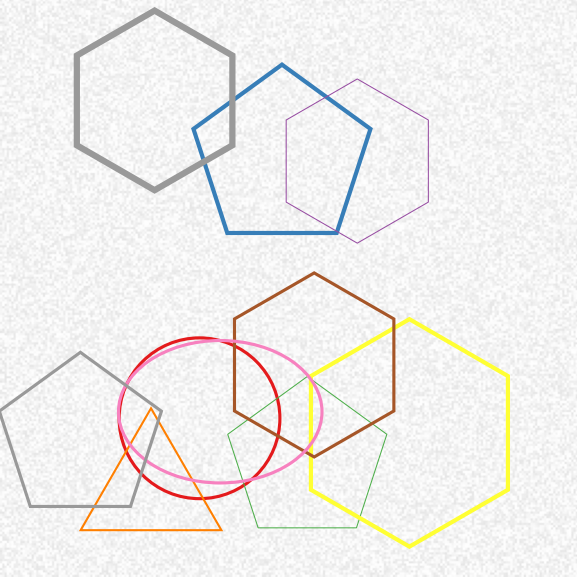[{"shape": "circle", "thickness": 1.5, "radius": 0.7, "center": [0.345, 0.275]}, {"shape": "pentagon", "thickness": 2, "radius": 0.81, "center": [0.488, 0.726]}, {"shape": "pentagon", "thickness": 0.5, "radius": 0.72, "center": [0.532, 0.202]}, {"shape": "hexagon", "thickness": 0.5, "radius": 0.71, "center": [0.619, 0.72]}, {"shape": "triangle", "thickness": 1, "radius": 0.7, "center": [0.261, 0.151]}, {"shape": "hexagon", "thickness": 2, "radius": 0.98, "center": [0.709, 0.25]}, {"shape": "hexagon", "thickness": 1.5, "radius": 0.8, "center": [0.544, 0.367]}, {"shape": "oval", "thickness": 1.5, "radius": 0.88, "center": [0.381, 0.286]}, {"shape": "pentagon", "thickness": 1.5, "radius": 0.74, "center": [0.139, 0.242]}, {"shape": "hexagon", "thickness": 3, "radius": 0.78, "center": [0.268, 0.825]}]